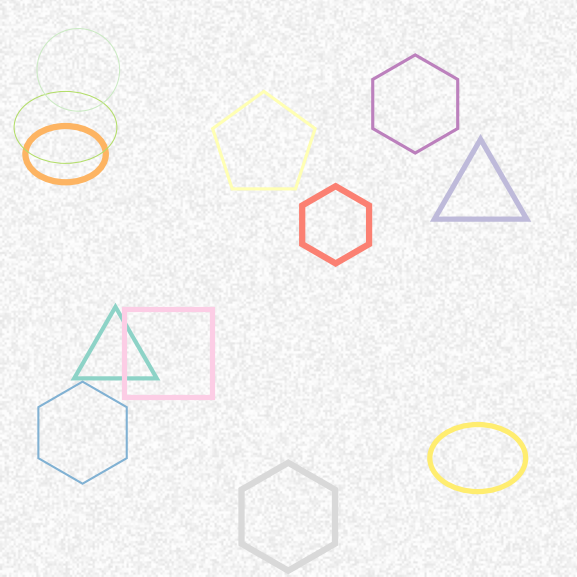[{"shape": "triangle", "thickness": 2, "radius": 0.41, "center": [0.2, 0.385]}, {"shape": "pentagon", "thickness": 1.5, "radius": 0.47, "center": [0.457, 0.748]}, {"shape": "triangle", "thickness": 2.5, "radius": 0.46, "center": [0.832, 0.666]}, {"shape": "hexagon", "thickness": 3, "radius": 0.33, "center": [0.581, 0.61]}, {"shape": "hexagon", "thickness": 1, "radius": 0.44, "center": [0.143, 0.25]}, {"shape": "oval", "thickness": 3, "radius": 0.35, "center": [0.114, 0.732]}, {"shape": "oval", "thickness": 0.5, "radius": 0.44, "center": [0.113, 0.779]}, {"shape": "square", "thickness": 2.5, "radius": 0.38, "center": [0.291, 0.388]}, {"shape": "hexagon", "thickness": 3, "radius": 0.47, "center": [0.499, 0.104]}, {"shape": "hexagon", "thickness": 1.5, "radius": 0.42, "center": [0.719, 0.819]}, {"shape": "circle", "thickness": 0.5, "radius": 0.36, "center": [0.136, 0.878]}, {"shape": "oval", "thickness": 2.5, "radius": 0.41, "center": [0.827, 0.206]}]